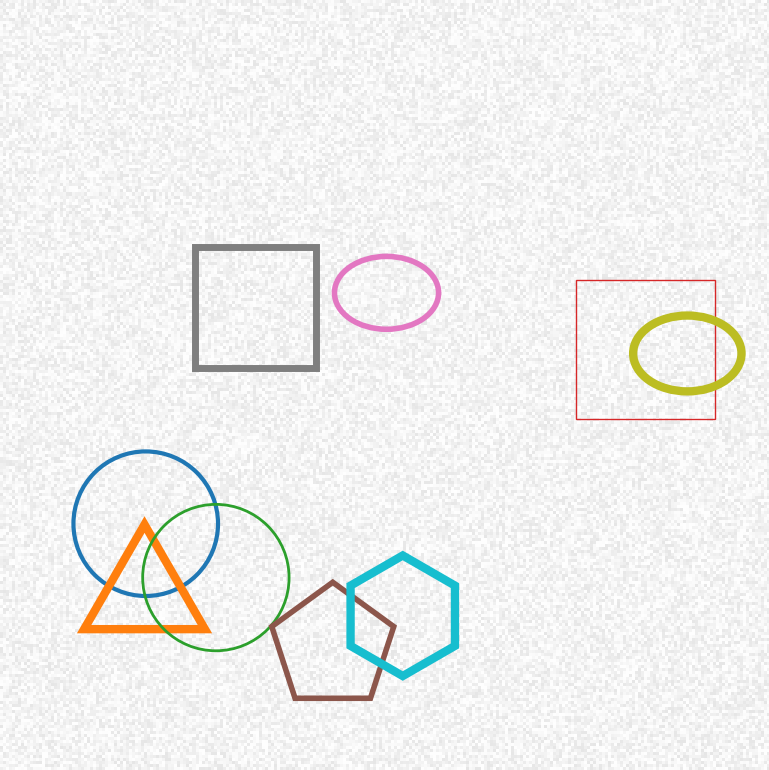[{"shape": "circle", "thickness": 1.5, "radius": 0.47, "center": [0.189, 0.32]}, {"shape": "triangle", "thickness": 3, "radius": 0.45, "center": [0.188, 0.228]}, {"shape": "circle", "thickness": 1, "radius": 0.48, "center": [0.28, 0.25]}, {"shape": "square", "thickness": 0.5, "radius": 0.45, "center": [0.839, 0.546]}, {"shape": "pentagon", "thickness": 2, "radius": 0.42, "center": [0.432, 0.161]}, {"shape": "oval", "thickness": 2, "radius": 0.34, "center": [0.502, 0.62]}, {"shape": "square", "thickness": 2.5, "radius": 0.39, "center": [0.332, 0.6]}, {"shape": "oval", "thickness": 3, "radius": 0.35, "center": [0.893, 0.541]}, {"shape": "hexagon", "thickness": 3, "radius": 0.39, "center": [0.523, 0.2]}]